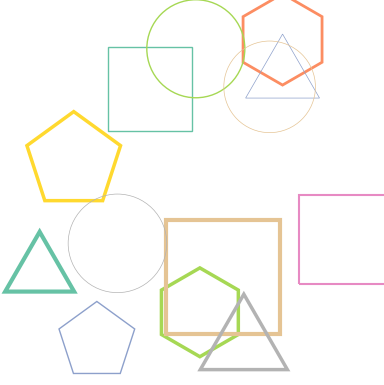[{"shape": "triangle", "thickness": 3, "radius": 0.52, "center": [0.103, 0.294]}, {"shape": "square", "thickness": 1, "radius": 0.55, "center": [0.389, 0.769]}, {"shape": "hexagon", "thickness": 2, "radius": 0.59, "center": [0.734, 0.898]}, {"shape": "pentagon", "thickness": 1, "radius": 0.52, "center": [0.252, 0.114]}, {"shape": "triangle", "thickness": 0.5, "radius": 0.55, "center": [0.734, 0.801]}, {"shape": "square", "thickness": 1.5, "radius": 0.58, "center": [0.892, 0.377]}, {"shape": "circle", "thickness": 1, "radius": 0.64, "center": [0.509, 0.873]}, {"shape": "hexagon", "thickness": 2.5, "radius": 0.58, "center": [0.519, 0.189]}, {"shape": "pentagon", "thickness": 2.5, "radius": 0.64, "center": [0.192, 0.582]}, {"shape": "circle", "thickness": 0.5, "radius": 0.59, "center": [0.7, 0.774]}, {"shape": "square", "thickness": 3, "radius": 0.74, "center": [0.579, 0.28]}, {"shape": "triangle", "thickness": 2.5, "radius": 0.65, "center": [0.633, 0.105]}, {"shape": "circle", "thickness": 0.5, "radius": 0.64, "center": [0.305, 0.368]}]